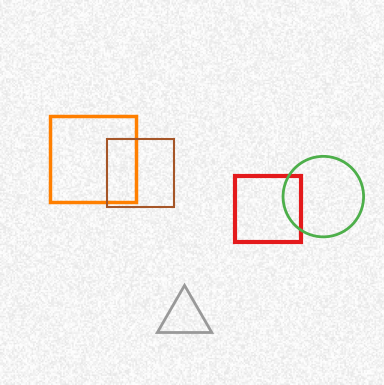[{"shape": "square", "thickness": 3, "radius": 0.43, "center": [0.695, 0.457]}, {"shape": "circle", "thickness": 2, "radius": 0.52, "center": [0.84, 0.489]}, {"shape": "square", "thickness": 2.5, "radius": 0.56, "center": [0.242, 0.587]}, {"shape": "square", "thickness": 1.5, "radius": 0.44, "center": [0.365, 0.55]}, {"shape": "triangle", "thickness": 2, "radius": 0.41, "center": [0.479, 0.177]}]